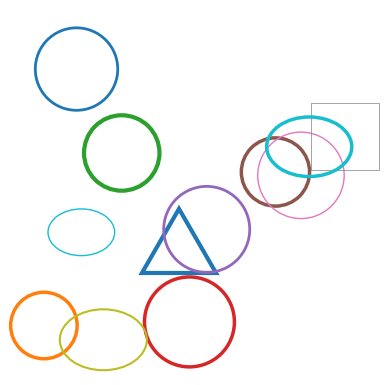[{"shape": "circle", "thickness": 2, "radius": 0.54, "center": [0.199, 0.821]}, {"shape": "triangle", "thickness": 3, "radius": 0.56, "center": [0.465, 0.346]}, {"shape": "circle", "thickness": 2.5, "radius": 0.43, "center": [0.114, 0.154]}, {"shape": "circle", "thickness": 3, "radius": 0.49, "center": [0.316, 0.603]}, {"shape": "circle", "thickness": 2.5, "radius": 0.58, "center": [0.492, 0.164]}, {"shape": "circle", "thickness": 2, "radius": 0.56, "center": [0.537, 0.404]}, {"shape": "circle", "thickness": 2.5, "radius": 0.44, "center": [0.715, 0.553]}, {"shape": "circle", "thickness": 1, "radius": 0.56, "center": [0.782, 0.545]}, {"shape": "square", "thickness": 0.5, "radius": 0.44, "center": [0.896, 0.644]}, {"shape": "oval", "thickness": 1.5, "radius": 0.56, "center": [0.268, 0.117]}, {"shape": "oval", "thickness": 1, "radius": 0.43, "center": [0.211, 0.397]}, {"shape": "oval", "thickness": 2.5, "radius": 0.55, "center": [0.803, 0.619]}]